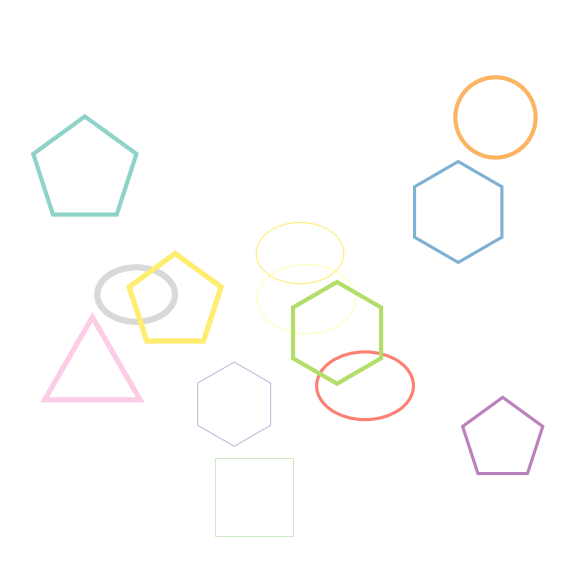[{"shape": "pentagon", "thickness": 2, "radius": 0.47, "center": [0.147, 0.704]}, {"shape": "oval", "thickness": 0.5, "radius": 0.43, "center": [0.531, 0.481]}, {"shape": "hexagon", "thickness": 0.5, "radius": 0.36, "center": [0.406, 0.299]}, {"shape": "oval", "thickness": 1.5, "radius": 0.42, "center": [0.632, 0.331]}, {"shape": "hexagon", "thickness": 1.5, "radius": 0.44, "center": [0.793, 0.632]}, {"shape": "circle", "thickness": 2, "radius": 0.35, "center": [0.858, 0.796]}, {"shape": "hexagon", "thickness": 2, "radius": 0.44, "center": [0.584, 0.423]}, {"shape": "triangle", "thickness": 2.5, "radius": 0.48, "center": [0.16, 0.355]}, {"shape": "oval", "thickness": 3, "radius": 0.34, "center": [0.236, 0.489]}, {"shape": "pentagon", "thickness": 1.5, "radius": 0.36, "center": [0.87, 0.238]}, {"shape": "square", "thickness": 0.5, "radius": 0.34, "center": [0.44, 0.138]}, {"shape": "oval", "thickness": 0.5, "radius": 0.38, "center": [0.52, 0.561]}, {"shape": "pentagon", "thickness": 2.5, "radius": 0.42, "center": [0.303, 0.476]}]